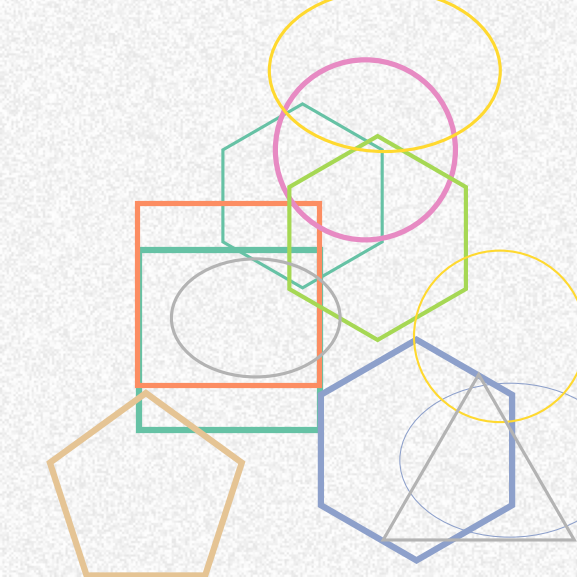[{"shape": "square", "thickness": 3, "radius": 0.78, "center": [0.398, 0.411]}, {"shape": "hexagon", "thickness": 1.5, "radius": 0.8, "center": [0.524, 0.66]}, {"shape": "square", "thickness": 2.5, "radius": 0.79, "center": [0.394, 0.49]}, {"shape": "hexagon", "thickness": 3, "radius": 0.96, "center": [0.721, 0.22]}, {"shape": "oval", "thickness": 0.5, "radius": 0.95, "center": [0.883, 0.202]}, {"shape": "circle", "thickness": 2.5, "radius": 0.78, "center": [0.633, 0.74]}, {"shape": "hexagon", "thickness": 2, "radius": 0.88, "center": [0.654, 0.587]}, {"shape": "circle", "thickness": 1, "radius": 0.74, "center": [0.865, 0.417]}, {"shape": "oval", "thickness": 1.5, "radius": 1.0, "center": [0.666, 0.877]}, {"shape": "pentagon", "thickness": 3, "radius": 0.87, "center": [0.253, 0.144]}, {"shape": "oval", "thickness": 1.5, "radius": 0.73, "center": [0.443, 0.449]}, {"shape": "triangle", "thickness": 1.5, "radius": 0.96, "center": [0.829, 0.16]}]